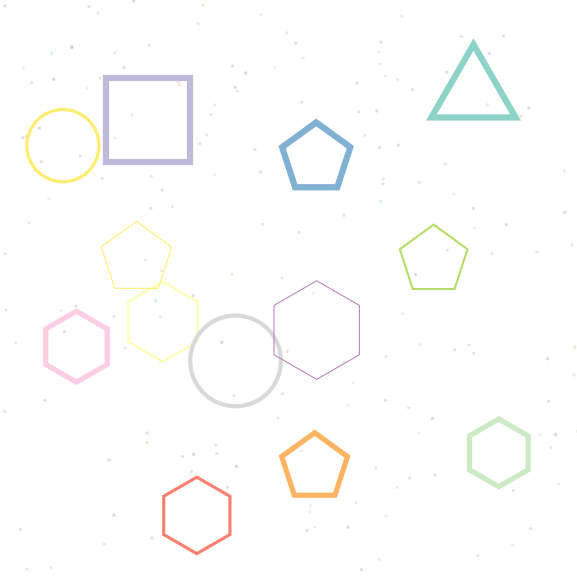[{"shape": "triangle", "thickness": 3, "radius": 0.42, "center": [0.82, 0.838]}, {"shape": "hexagon", "thickness": 1, "radius": 0.35, "center": [0.282, 0.442]}, {"shape": "square", "thickness": 3, "radius": 0.36, "center": [0.256, 0.791]}, {"shape": "hexagon", "thickness": 1.5, "radius": 0.33, "center": [0.341, 0.107]}, {"shape": "pentagon", "thickness": 3, "radius": 0.31, "center": [0.548, 0.725]}, {"shape": "pentagon", "thickness": 2.5, "radius": 0.3, "center": [0.545, 0.19]}, {"shape": "pentagon", "thickness": 1, "radius": 0.31, "center": [0.751, 0.549]}, {"shape": "hexagon", "thickness": 2.5, "radius": 0.31, "center": [0.132, 0.399]}, {"shape": "circle", "thickness": 2, "radius": 0.39, "center": [0.408, 0.374]}, {"shape": "hexagon", "thickness": 0.5, "radius": 0.43, "center": [0.548, 0.428]}, {"shape": "hexagon", "thickness": 2.5, "radius": 0.29, "center": [0.864, 0.215]}, {"shape": "pentagon", "thickness": 0.5, "radius": 0.32, "center": [0.236, 0.552]}, {"shape": "circle", "thickness": 1.5, "radius": 0.31, "center": [0.109, 0.747]}]